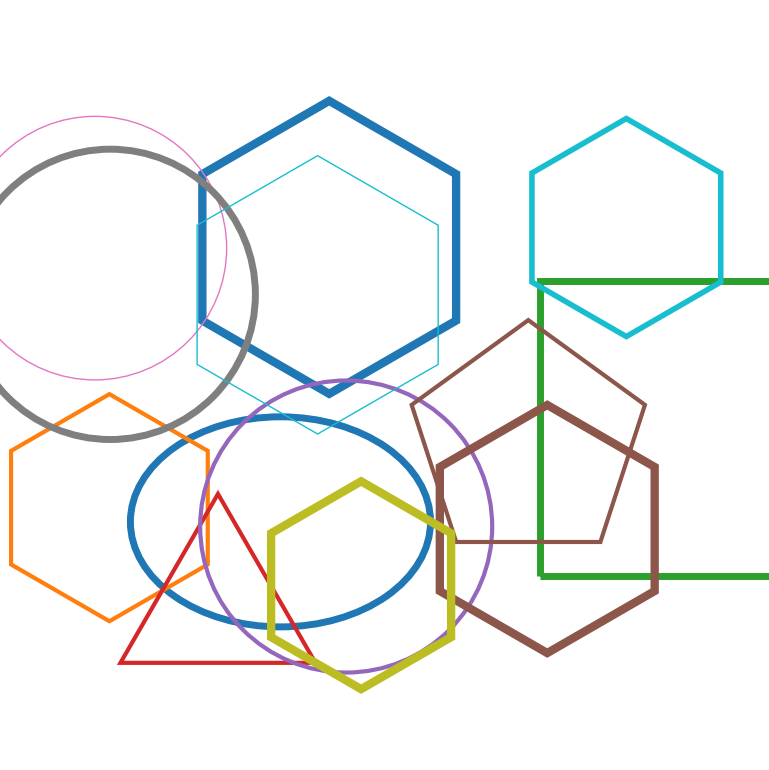[{"shape": "oval", "thickness": 2.5, "radius": 0.97, "center": [0.364, 0.322]}, {"shape": "hexagon", "thickness": 3, "radius": 0.95, "center": [0.428, 0.679]}, {"shape": "hexagon", "thickness": 1.5, "radius": 0.74, "center": [0.142, 0.341]}, {"shape": "square", "thickness": 2.5, "radius": 0.96, "center": [0.893, 0.444]}, {"shape": "triangle", "thickness": 1.5, "radius": 0.73, "center": [0.283, 0.212]}, {"shape": "circle", "thickness": 1.5, "radius": 0.95, "center": [0.45, 0.316]}, {"shape": "pentagon", "thickness": 1.5, "radius": 0.8, "center": [0.686, 0.425]}, {"shape": "hexagon", "thickness": 3, "radius": 0.81, "center": [0.711, 0.313]}, {"shape": "circle", "thickness": 0.5, "radius": 0.86, "center": [0.123, 0.678]}, {"shape": "circle", "thickness": 2.5, "radius": 0.94, "center": [0.143, 0.618]}, {"shape": "hexagon", "thickness": 3, "radius": 0.67, "center": [0.469, 0.24]}, {"shape": "hexagon", "thickness": 2, "radius": 0.71, "center": [0.813, 0.704]}, {"shape": "hexagon", "thickness": 0.5, "radius": 0.9, "center": [0.413, 0.617]}]